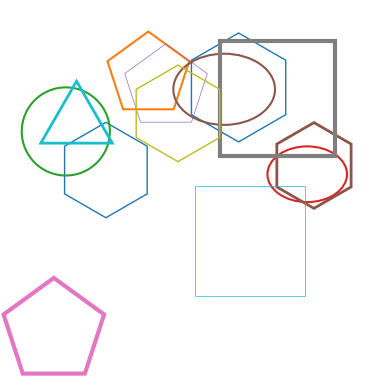[{"shape": "hexagon", "thickness": 1, "radius": 0.71, "center": [0.62, 0.773]}, {"shape": "hexagon", "thickness": 1, "radius": 0.62, "center": [0.275, 0.558]}, {"shape": "pentagon", "thickness": 1.5, "radius": 0.56, "center": [0.385, 0.806]}, {"shape": "circle", "thickness": 1.5, "radius": 0.57, "center": [0.171, 0.659]}, {"shape": "oval", "thickness": 1.5, "radius": 0.52, "center": [0.798, 0.547]}, {"shape": "pentagon", "thickness": 0.5, "radius": 0.56, "center": [0.431, 0.774]}, {"shape": "oval", "thickness": 1.5, "radius": 0.66, "center": [0.582, 0.768]}, {"shape": "hexagon", "thickness": 2, "radius": 0.56, "center": [0.816, 0.57]}, {"shape": "pentagon", "thickness": 3, "radius": 0.69, "center": [0.14, 0.141]}, {"shape": "square", "thickness": 3, "radius": 0.75, "center": [0.721, 0.744]}, {"shape": "hexagon", "thickness": 1, "radius": 0.63, "center": [0.462, 0.705]}, {"shape": "square", "thickness": 0.5, "radius": 0.71, "center": [0.649, 0.373]}, {"shape": "triangle", "thickness": 2, "radius": 0.54, "center": [0.199, 0.682]}]